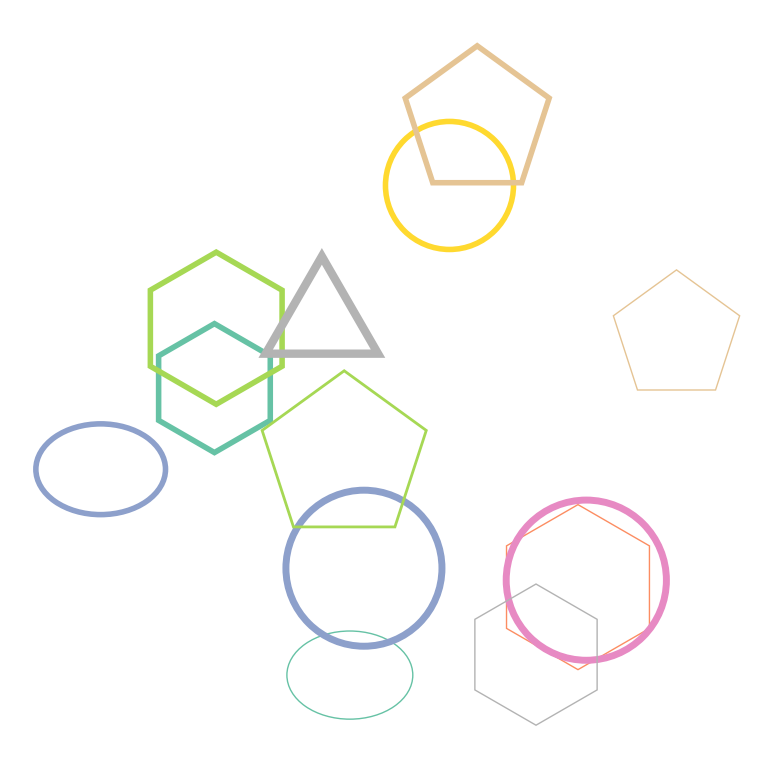[{"shape": "hexagon", "thickness": 2, "radius": 0.42, "center": [0.279, 0.496]}, {"shape": "oval", "thickness": 0.5, "radius": 0.41, "center": [0.454, 0.123]}, {"shape": "hexagon", "thickness": 0.5, "radius": 0.54, "center": [0.751, 0.237]}, {"shape": "oval", "thickness": 2, "radius": 0.42, "center": [0.131, 0.391]}, {"shape": "circle", "thickness": 2.5, "radius": 0.51, "center": [0.473, 0.262]}, {"shape": "circle", "thickness": 2.5, "radius": 0.52, "center": [0.761, 0.247]}, {"shape": "hexagon", "thickness": 2, "radius": 0.49, "center": [0.281, 0.574]}, {"shape": "pentagon", "thickness": 1, "radius": 0.56, "center": [0.447, 0.406]}, {"shape": "circle", "thickness": 2, "radius": 0.42, "center": [0.584, 0.759]}, {"shape": "pentagon", "thickness": 0.5, "radius": 0.43, "center": [0.879, 0.563]}, {"shape": "pentagon", "thickness": 2, "radius": 0.49, "center": [0.62, 0.842]}, {"shape": "hexagon", "thickness": 0.5, "radius": 0.46, "center": [0.696, 0.15]}, {"shape": "triangle", "thickness": 3, "radius": 0.42, "center": [0.418, 0.583]}]